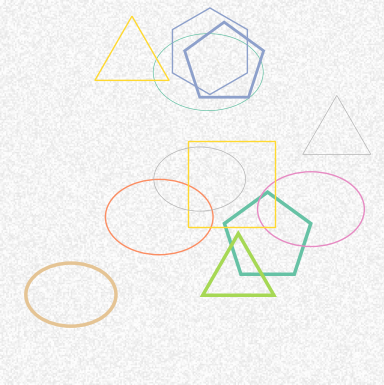[{"shape": "oval", "thickness": 0.5, "radius": 0.71, "center": [0.541, 0.813]}, {"shape": "pentagon", "thickness": 2.5, "radius": 0.59, "center": [0.695, 0.383]}, {"shape": "oval", "thickness": 1, "radius": 0.7, "center": [0.414, 0.436]}, {"shape": "hexagon", "thickness": 1, "radius": 0.56, "center": [0.545, 0.867]}, {"shape": "pentagon", "thickness": 2, "radius": 0.54, "center": [0.582, 0.835]}, {"shape": "oval", "thickness": 1, "radius": 0.69, "center": [0.808, 0.457]}, {"shape": "triangle", "thickness": 2.5, "radius": 0.53, "center": [0.619, 0.287]}, {"shape": "square", "thickness": 1, "radius": 0.56, "center": [0.602, 0.522]}, {"shape": "triangle", "thickness": 1, "radius": 0.56, "center": [0.343, 0.847]}, {"shape": "oval", "thickness": 2.5, "radius": 0.59, "center": [0.184, 0.235]}, {"shape": "triangle", "thickness": 0.5, "radius": 0.51, "center": [0.875, 0.65]}, {"shape": "oval", "thickness": 0.5, "radius": 0.6, "center": [0.519, 0.535]}]